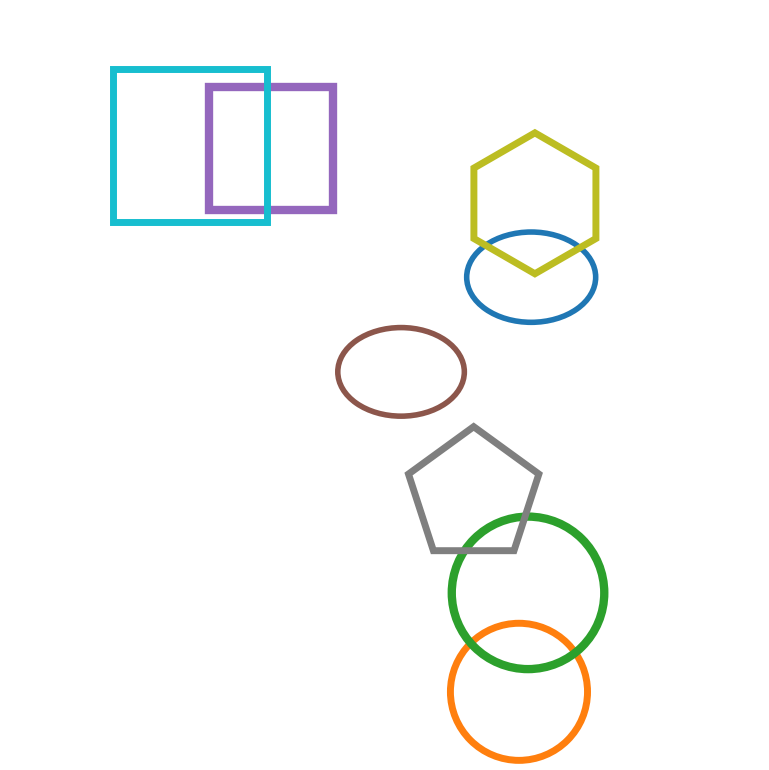[{"shape": "oval", "thickness": 2, "radius": 0.42, "center": [0.69, 0.64]}, {"shape": "circle", "thickness": 2.5, "radius": 0.45, "center": [0.674, 0.102]}, {"shape": "circle", "thickness": 3, "radius": 0.5, "center": [0.686, 0.23]}, {"shape": "square", "thickness": 3, "radius": 0.4, "center": [0.352, 0.807]}, {"shape": "oval", "thickness": 2, "radius": 0.41, "center": [0.521, 0.517]}, {"shape": "pentagon", "thickness": 2.5, "radius": 0.45, "center": [0.615, 0.357]}, {"shape": "hexagon", "thickness": 2.5, "radius": 0.46, "center": [0.695, 0.736]}, {"shape": "square", "thickness": 2.5, "radius": 0.5, "center": [0.247, 0.811]}]